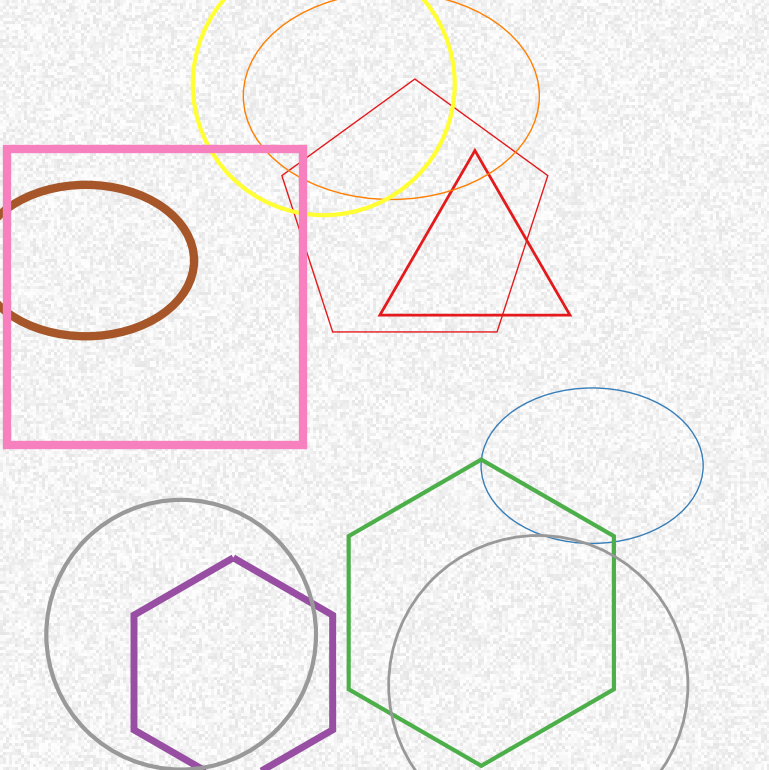[{"shape": "triangle", "thickness": 1, "radius": 0.71, "center": [0.617, 0.662]}, {"shape": "pentagon", "thickness": 0.5, "radius": 0.91, "center": [0.539, 0.716]}, {"shape": "oval", "thickness": 0.5, "radius": 0.72, "center": [0.769, 0.395]}, {"shape": "hexagon", "thickness": 1.5, "radius": 0.99, "center": [0.625, 0.204]}, {"shape": "hexagon", "thickness": 2.5, "radius": 0.74, "center": [0.303, 0.127]}, {"shape": "oval", "thickness": 0.5, "radius": 0.96, "center": [0.508, 0.875]}, {"shape": "circle", "thickness": 1.5, "radius": 0.85, "center": [0.421, 0.891]}, {"shape": "oval", "thickness": 3, "radius": 0.7, "center": [0.112, 0.662]}, {"shape": "square", "thickness": 3, "radius": 0.96, "center": [0.202, 0.614]}, {"shape": "circle", "thickness": 1.5, "radius": 0.88, "center": [0.235, 0.176]}, {"shape": "circle", "thickness": 1, "radius": 0.97, "center": [0.699, 0.11]}]